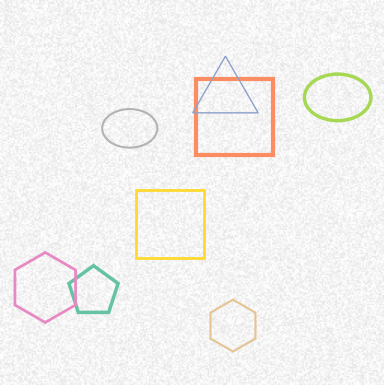[{"shape": "pentagon", "thickness": 2.5, "radius": 0.34, "center": [0.243, 0.243]}, {"shape": "square", "thickness": 3, "radius": 0.5, "center": [0.609, 0.696]}, {"shape": "triangle", "thickness": 1, "radius": 0.49, "center": [0.586, 0.756]}, {"shape": "hexagon", "thickness": 2, "radius": 0.45, "center": [0.118, 0.253]}, {"shape": "oval", "thickness": 2.5, "radius": 0.43, "center": [0.877, 0.747]}, {"shape": "square", "thickness": 2, "radius": 0.44, "center": [0.441, 0.417]}, {"shape": "hexagon", "thickness": 1.5, "radius": 0.34, "center": [0.605, 0.154]}, {"shape": "oval", "thickness": 1.5, "radius": 0.36, "center": [0.337, 0.667]}]